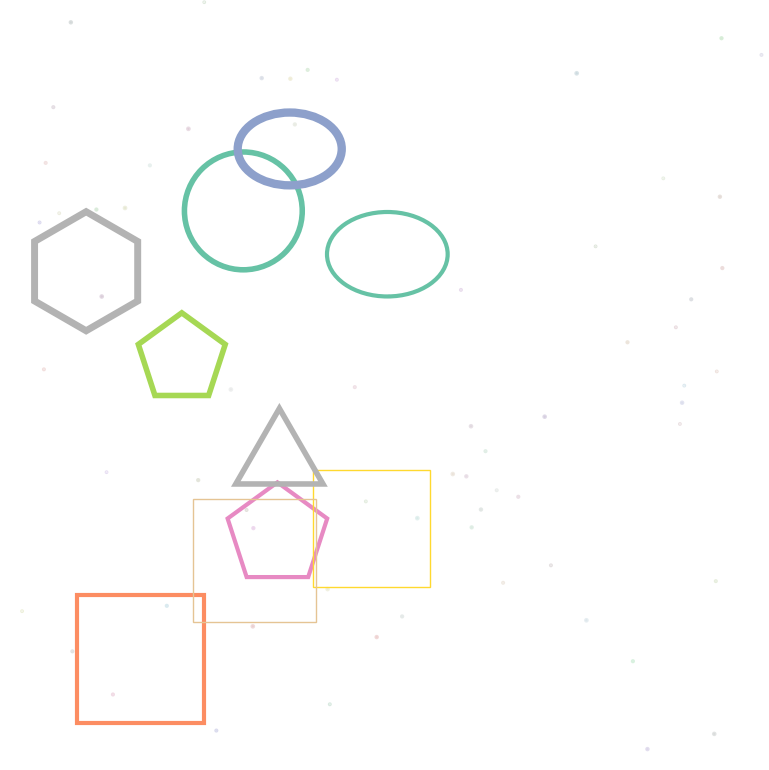[{"shape": "circle", "thickness": 2, "radius": 0.38, "center": [0.316, 0.726]}, {"shape": "oval", "thickness": 1.5, "radius": 0.39, "center": [0.503, 0.67]}, {"shape": "square", "thickness": 1.5, "radius": 0.41, "center": [0.182, 0.144]}, {"shape": "oval", "thickness": 3, "radius": 0.34, "center": [0.376, 0.807]}, {"shape": "pentagon", "thickness": 1.5, "radius": 0.34, "center": [0.36, 0.306]}, {"shape": "pentagon", "thickness": 2, "radius": 0.3, "center": [0.236, 0.534]}, {"shape": "square", "thickness": 0.5, "radius": 0.38, "center": [0.483, 0.313]}, {"shape": "square", "thickness": 0.5, "radius": 0.4, "center": [0.331, 0.272]}, {"shape": "hexagon", "thickness": 2.5, "radius": 0.39, "center": [0.112, 0.648]}, {"shape": "triangle", "thickness": 2, "radius": 0.33, "center": [0.363, 0.404]}]